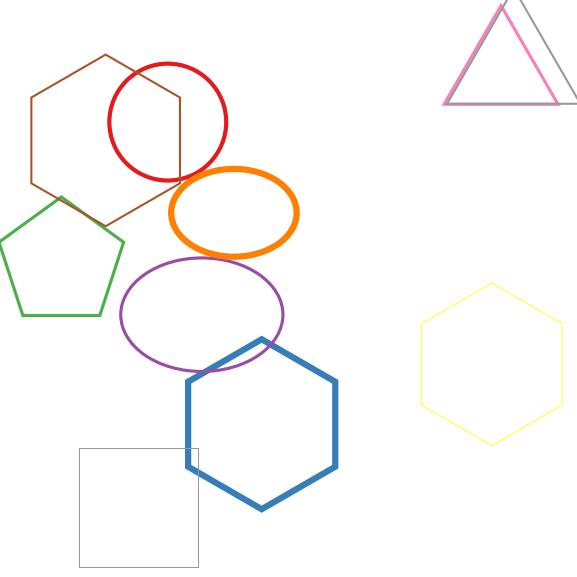[{"shape": "circle", "thickness": 2, "radius": 0.51, "center": [0.291, 0.788]}, {"shape": "hexagon", "thickness": 3, "radius": 0.74, "center": [0.453, 0.265]}, {"shape": "pentagon", "thickness": 1.5, "radius": 0.57, "center": [0.106, 0.545]}, {"shape": "oval", "thickness": 1.5, "radius": 0.7, "center": [0.35, 0.454]}, {"shape": "oval", "thickness": 3, "radius": 0.54, "center": [0.405, 0.631]}, {"shape": "hexagon", "thickness": 0.5, "radius": 0.7, "center": [0.852, 0.368]}, {"shape": "hexagon", "thickness": 1, "radius": 0.74, "center": [0.183, 0.756]}, {"shape": "triangle", "thickness": 1.5, "radius": 0.57, "center": [0.868, 0.876]}, {"shape": "square", "thickness": 0.5, "radius": 0.52, "center": [0.24, 0.12]}, {"shape": "triangle", "thickness": 1, "radius": 0.67, "center": [0.89, 0.886]}]